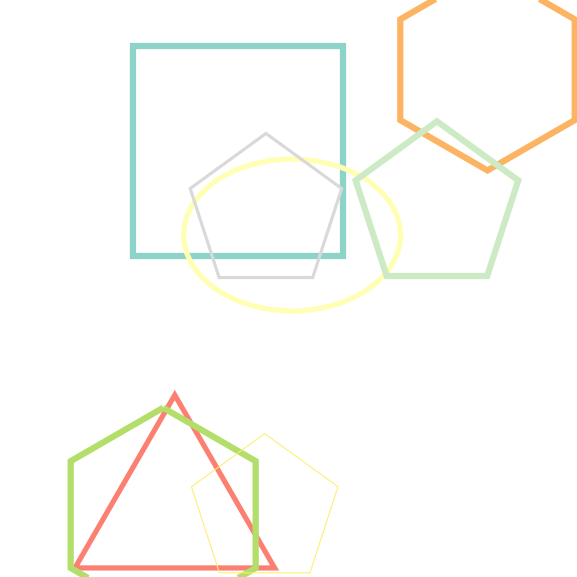[{"shape": "square", "thickness": 3, "radius": 0.91, "center": [0.412, 0.738]}, {"shape": "oval", "thickness": 2.5, "radius": 0.94, "center": [0.506, 0.592]}, {"shape": "triangle", "thickness": 2.5, "radius": 1.0, "center": [0.303, 0.115]}, {"shape": "hexagon", "thickness": 3, "radius": 0.87, "center": [0.844, 0.878]}, {"shape": "hexagon", "thickness": 3, "radius": 0.92, "center": [0.283, 0.108]}, {"shape": "pentagon", "thickness": 1.5, "radius": 0.69, "center": [0.46, 0.63]}, {"shape": "pentagon", "thickness": 3, "radius": 0.74, "center": [0.757, 0.641]}, {"shape": "pentagon", "thickness": 0.5, "radius": 0.67, "center": [0.458, 0.115]}]